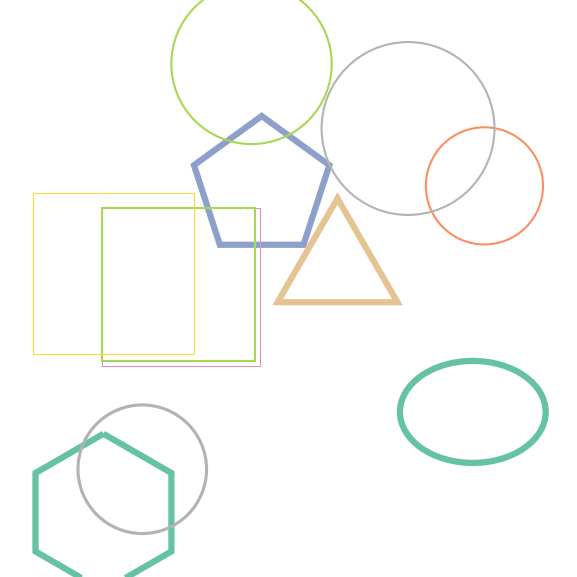[{"shape": "hexagon", "thickness": 3, "radius": 0.68, "center": [0.179, 0.112]}, {"shape": "oval", "thickness": 3, "radius": 0.63, "center": [0.819, 0.286]}, {"shape": "circle", "thickness": 1, "radius": 0.51, "center": [0.839, 0.677]}, {"shape": "pentagon", "thickness": 3, "radius": 0.62, "center": [0.453, 0.675]}, {"shape": "square", "thickness": 0.5, "radius": 0.68, "center": [0.314, 0.502]}, {"shape": "circle", "thickness": 1, "radius": 0.69, "center": [0.436, 0.889]}, {"shape": "square", "thickness": 1, "radius": 0.66, "center": [0.309, 0.507]}, {"shape": "square", "thickness": 0.5, "radius": 0.7, "center": [0.196, 0.525]}, {"shape": "triangle", "thickness": 3, "radius": 0.6, "center": [0.584, 0.536]}, {"shape": "circle", "thickness": 1.5, "radius": 0.56, "center": [0.246, 0.187]}, {"shape": "circle", "thickness": 1, "radius": 0.75, "center": [0.707, 0.777]}]